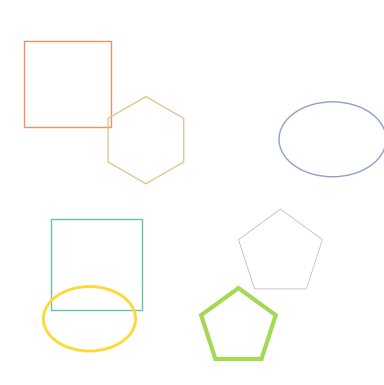[{"shape": "square", "thickness": 1, "radius": 0.59, "center": [0.251, 0.314]}, {"shape": "square", "thickness": 1, "radius": 0.56, "center": [0.175, 0.781]}, {"shape": "oval", "thickness": 1, "radius": 0.7, "center": [0.864, 0.638]}, {"shape": "pentagon", "thickness": 3, "radius": 0.51, "center": [0.619, 0.15]}, {"shape": "oval", "thickness": 2, "radius": 0.6, "center": [0.233, 0.172]}, {"shape": "hexagon", "thickness": 1, "radius": 0.57, "center": [0.379, 0.636]}, {"shape": "pentagon", "thickness": 0.5, "radius": 0.57, "center": [0.728, 0.342]}]